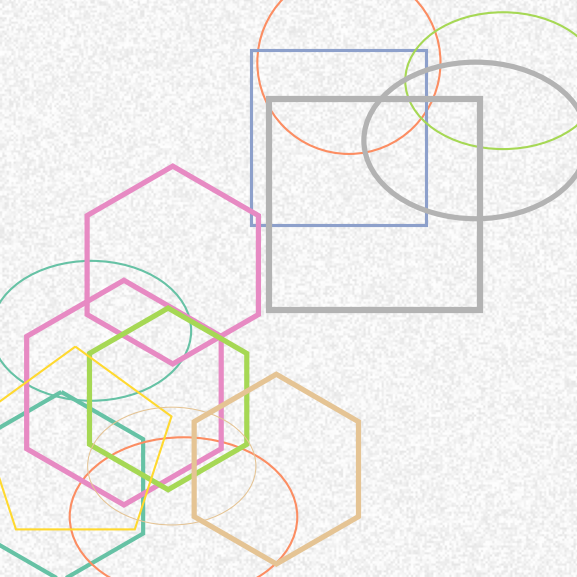[{"shape": "oval", "thickness": 1, "radius": 0.87, "center": [0.158, 0.426]}, {"shape": "hexagon", "thickness": 2, "radius": 0.82, "center": [0.106, 0.157]}, {"shape": "circle", "thickness": 1, "radius": 0.79, "center": [0.604, 0.891]}, {"shape": "oval", "thickness": 1, "radius": 0.99, "center": [0.318, 0.104]}, {"shape": "square", "thickness": 1.5, "radius": 0.76, "center": [0.586, 0.761]}, {"shape": "hexagon", "thickness": 2.5, "radius": 0.86, "center": [0.299, 0.54]}, {"shape": "hexagon", "thickness": 2.5, "radius": 0.97, "center": [0.215, 0.319]}, {"shape": "hexagon", "thickness": 2.5, "radius": 0.79, "center": [0.291, 0.308]}, {"shape": "oval", "thickness": 1, "radius": 0.85, "center": [0.871, 0.859]}, {"shape": "pentagon", "thickness": 1, "radius": 0.87, "center": [0.131, 0.224]}, {"shape": "hexagon", "thickness": 2.5, "radius": 0.82, "center": [0.478, 0.187]}, {"shape": "oval", "thickness": 0.5, "radius": 0.73, "center": [0.297, 0.192]}, {"shape": "square", "thickness": 3, "radius": 0.92, "center": [0.648, 0.645]}, {"shape": "oval", "thickness": 2.5, "radius": 0.97, "center": [0.824, 0.756]}]